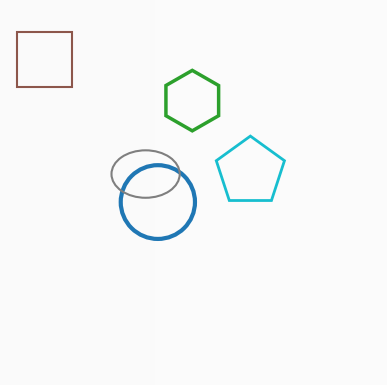[{"shape": "circle", "thickness": 3, "radius": 0.48, "center": [0.407, 0.475]}, {"shape": "hexagon", "thickness": 2.5, "radius": 0.39, "center": [0.496, 0.739]}, {"shape": "square", "thickness": 1.5, "radius": 0.36, "center": [0.115, 0.845]}, {"shape": "oval", "thickness": 1.5, "radius": 0.44, "center": [0.376, 0.548]}, {"shape": "pentagon", "thickness": 2, "radius": 0.46, "center": [0.646, 0.554]}]